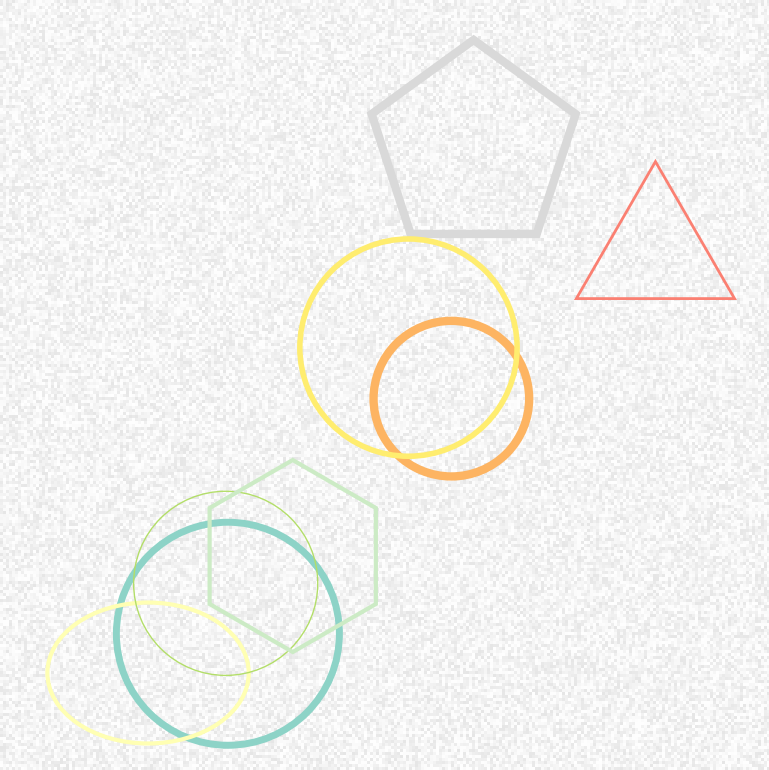[{"shape": "circle", "thickness": 2.5, "radius": 0.72, "center": [0.296, 0.177]}, {"shape": "oval", "thickness": 1.5, "radius": 0.65, "center": [0.192, 0.126]}, {"shape": "triangle", "thickness": 1, "radius": 0.59, "center": [0.851, 0.672]}, {"shape": "circle", "thickness": 3, "radius": 0.51, "center": [0.586, 0.482]}, {"shape": "circle", "thickness": 0.5, "radius": 0.6, "center": [0.293, 0.242]}, {"shape": "pentagon", "thickness": 3, "radius": 0.7, "center": [0.615, 0.809]}, {"shape": "hexagon", "thickness": 1.5, "radius": 0.62, "center": [0.38, 0.278]}, {"shape": "circle", "thickness": 2, "radius": 0.71, "center": [0.53, 0.549]}]